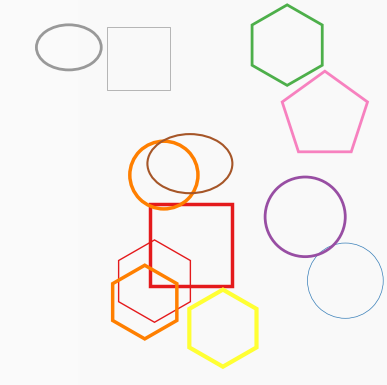[{"shape": "hexagon", "thickness": 1, "radius": 0.53, "center": [0.399, 0.27]}, {"shape": "square", "thickness": 2.5, "radius": 0.53, "center": [0.492, 0.363]}, {"shape": "circle", "thickness": 0.5, "radius": 0.49, "center": [0.891, 0.271]}, {"shape": "hexagon", "thickness": 2, "radius": 0.52, "center": [0.741, 0.883]}, {"shape": "circle", "thickness": 2, "radius": 0.52, "center": [0.788, 0.437]}, {"shape": "hexagon", "thickness": 2.5, "radius": 0.48, "center": [0.374, 0.215]}, {"shape": "circle", "thickness": 2.5, "radius": 0.44, "center": [0.423, 0.545]}, {"shape": "hexagon", "thickness": 3, "radius": 0.5, "center": [0.575, 0.148]}, {"shape": "oval", "thickness": 1.5, "radius": 0.55, "center": [0.49, 0.575]}, {"shape": "pentagon", "thickness": 2, "radius": 0.58, "center": [0.838, 0.699]}, {"shape": "square", "thickness": 0.5, "radius": 0.41, "center": [0.358, 0.849]}, {"shape": "oval", "thickness": 2, "radius": 0.42, "center": [0.178, 0.877]}]